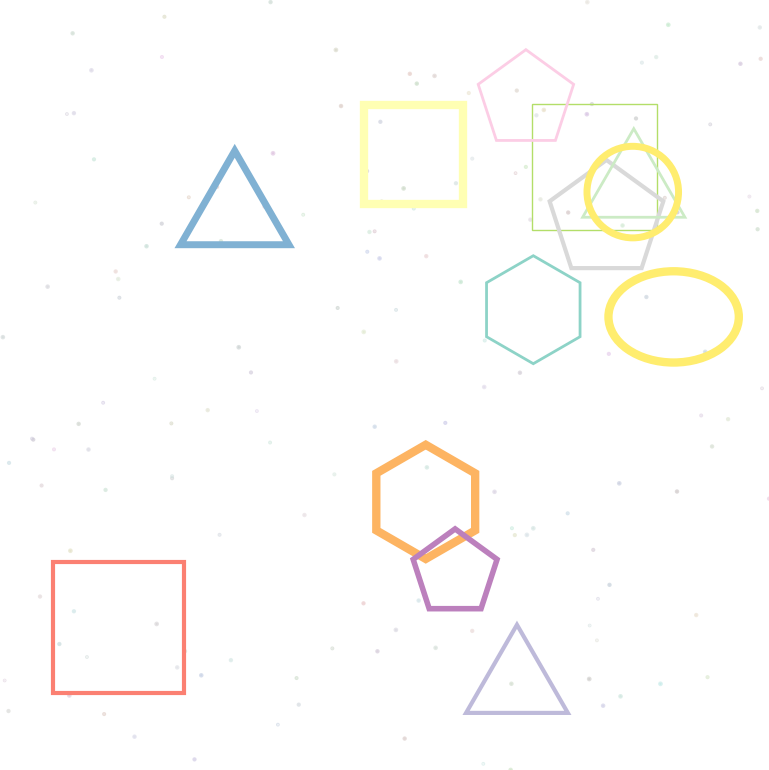[{"shape": "hexagon", "thickness": 1, "radius": 0.35, "center": [0.693, 0.598]}, {"shape": "square", "thickness": 3, "radius": 0.32, "center": [0.537, 0.799]}, {"shape": "triangle", "thickness": 1.5, "radius": 0.38, "center": [0.671, 0.112]}, {"shape": "square", "thickness": 1.5, "radius": 0.43, "center": [0.154, 0.185]}, {"shape": "triangle", "thickness": 2.5, "radius": 0.41, "center": [0.305, 0.723]}, {"shape": "hexagon", "thickness": 3, "radius": 0.37, "center": [0.553, 0.348]}, {"shape": "square", "thickness": 0.5, "radius": 0.41, "center": [0.772, 0.783]}, {"shape": "pentagon", "thickness": 1, "radius": 0.33, "center": [0.683, 0.87]}, {"shape": "pentagon", "thickness": 1.5, "radius": 0.39, "center": [0.788, 0.715]}, {"shape": "pentagon", "thickness": 2, "radius": 0.29, "center": [0.591, 0.256]}, {"shape": "triangle", "thickness": 1, "radius": 0.38, "center": [0.823, 0.756]}, {"shape": "circle", "thickness": 2.5, "radius": 0.3, "center": [0.822, 0.751]}, {"shape": "oval", "thickness": 3, "radius": 0.42, "center": [0.875, 0.588]}]